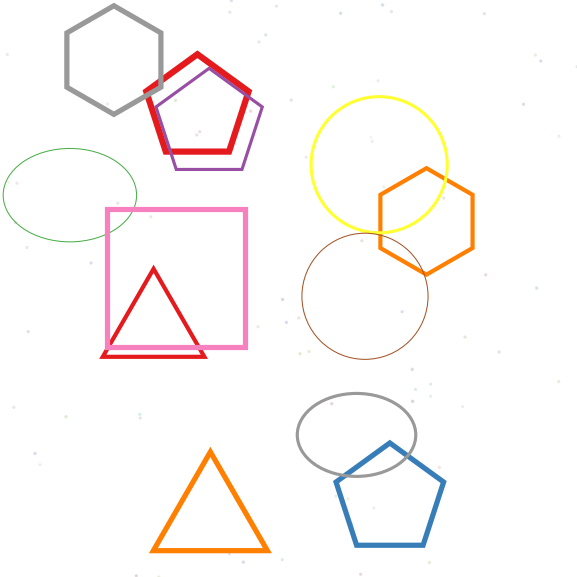[{"shape": "triangle", "thickness": 2, "radius": 0.51, "center": [0.266, 0.432]}, {"shape": "pentagon", "thickness": 3, "radius": 0.47, "center": [0.342, 0.812]}, {"shape": "pentagon", "thickness": 2.5, "radius": 0.49, "center": [0.675, 0.134]}, {"shape": "oval", "thickness": 0.5, "radius": 0.58, "center": [0.121, 0.661]}, {"shape": "pentagon", "thickness": 1.5, "radius": 0.48, "center": [0.362, 0.784]}, {"shape": "hexagon", "thickness": 2, "radius": 0.46, "center": [0.738, 0.616]}, {"shape": "triangle", "thickness": 2.5, "radius": 0.57, "center": [0.364, 0.103]}, {"shape": "circle", "thickness": 1.5, "radius": 0.59, "center": [0.657, 0.714]}, {"shape": "circle", "thickness": 0.5, "radius": 0.55, "center": [0.632, 0.486]}, {"shape": "square", "thickness": 2.5, "radius": 0.6, "center": [0.305, 0.518]}, {"shape": "hexagon", "thickness": 2.5, "radius": 0.47, "center": [0.197, 0.895]}, {"shape": "oval", "thickness": 1.5, "radius": 0.51, "center": [0.617, 0.246]}]